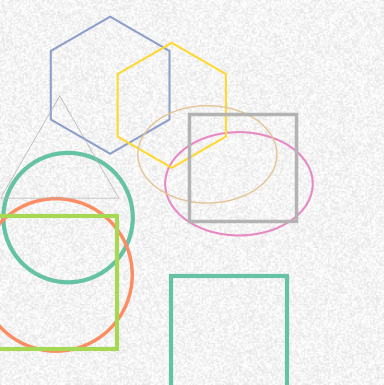[{"shape": "square", "thickness": 3, "radius": 0.75, "center": [0.595, 0.134]}, {"shape": "circle", "thickness": 3, "radius": 0.84, "center": [0.177, 0.435]}, {"shape": "circle", "thickness": 2.5, "radius": 0.99, "center": [0.145, 0.286]}, {"shape": "hexagon", "thickness": 1.5, "radius": 0.89, "center": [0.286, 0.779]}, {"shape": "oval", "thickness": 1.5, "radius": 0.96, "center": [0.621, 0.523]}, {"shape": "square", "thickness": 3, "radius": 0.86, "center": [0.132, 0.266]}, {"shape": "hexagon", "thickness": 1.5, "radius": 0.81, "center": [0.446, 0.726]}, {"shape": "oval", "thickness": 1, "radius": 0.9, "center": [0.539, 0.599]}, {"shape": "square", "thickness": 2.5, "radius": 0.69, "center": [0.631, 0.565]}, {"shape": "triangle", "thickness": 0.5, "radius": 0.89, "center": [0.155, 0.574]}]